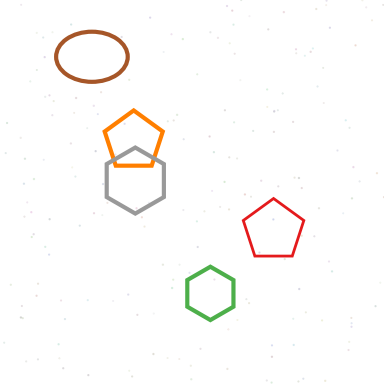[{"shape": "pentagon", "thickness": 2, "radius": 0.41, "center": [0.711, 0.402]}, {"shape": "hexagon", "thickness": 3, "radius": 0.35, "center": [0.546, 0.238]}, {"shape": "pentagon", "thickness": 3, "radius": 0.4, "center": [0.347, 0.634]}, {"shape": "oval", "thickness": 3, "radius": 0.46, "center": [0.239, 0.853]}, {"shape": "hexagon", "thickness": 3, "radius": 0.43, "center": [0.351, 0.531]}]